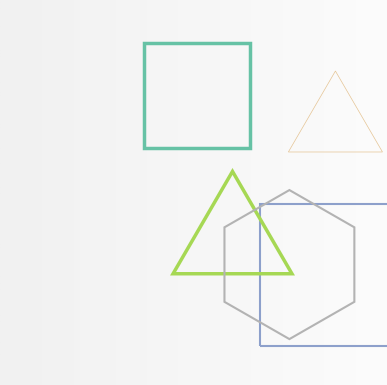[{"shape": "square", "thickness": 2.5, "radius": 0.69, "center": [0.509, 0.752]}, {"shape": "square", "thickness": 1.5, "radius": 0.92, "center": [0.856, 0.285]}, {"shape": "triangle", "thickness": 2.5, "radius": 0.89, "center": [0.6, 0.378]}, {"shape": "triangle", "thickness": 0.5, "radius": 0.7, "center": [0.866, 0.675]}, {"shape": "hexagon", "thickness": 1.5, "radius": 0.97, "center": [0.747, 0.313]}]